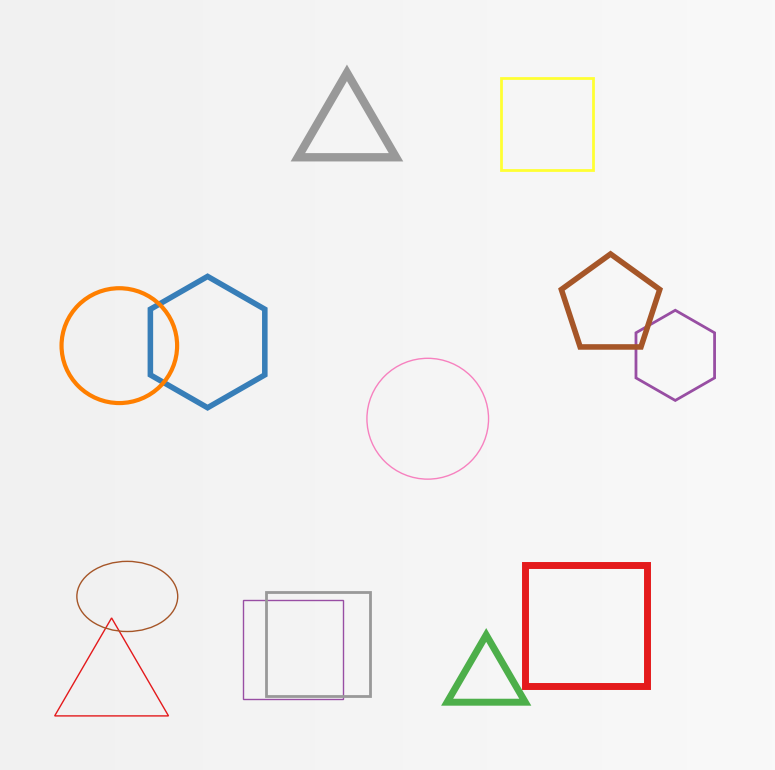[{"shape": "square", "thickness": 2.5, "radius": 0.39, "center": [0.756, 0.188]}, {"shape": "triangle", "thickness": 0.5, "radius": 0.42, "center": [0.144, 0.113]}, {"shape": "hexagon", "thickness": 2, "radius": 0.43, "center": [0.268, 0.556]}, {"shape": "triangle", "thickness": 2.5, "radius": 0.29, "center": [0.627, 0.117]}, {"shape": "square", "thickness": 0.5, "radius": 0.32, "center": [0.378, 0.157]}, {"shape": "hexagon", "thickness": 1, "radius": 0.29, "center": [0.871, 0.539]}, {"shape": "circle", "thickness": 1.5, "radius": 0.37, "center": [0.154, 0.551]}, {"shape": "square", "thickness": 1, "radius": 0.3, "center": [0.706, 0.839]}, {"shape": "oval", "thickness": 0.5, "radius": 0.33, "center": [0.164, 0.225]}, {"shape": "pentagon", "thickness": 2, "radius": 0.33, "center": [0.788, 0.603]}, {"shape": "circle", "thickness": 0.5, "radius": 0.39, "center": [0.552, 0.456]}, {"shape": "square", "thickness": 1, "radius": 0.34, "center": [0.411, 0.164]}, {"shape": "triangle", "thickness": 3, "radius": 0.37, "center": [0.448, 0.832]}]